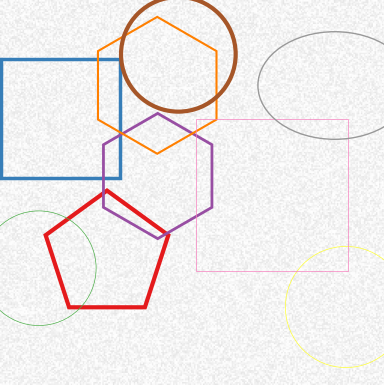[{"shape": "pentagon", "thickness": 3, "radius": 0.84, "center": [0.278, 0.337]}, {"shape": "square", "thickness": 2.5, "radius": 0.77, "center": [0.157, 0.693]}, {"shape": "circle", "thickness": 0.5, "radius": 0.74, "center": [0.101, 0.303]}, {"shape": "hexagon", "thickness": 2, "radius": 0.81, "center": [0.41, 0.543]}, {"shape": "hexagon", "thickness": 1.5, "radius": 0.89, "center": [0.408, 0.778]}, {"shape": "circle", "thickness": 0.5, "radius": 0.79, "center": [0.899, 0.203]}, {"shape": "circle", "thickness": 3, "radius": 0.74, "center": [0.463, 0.859]}, {"shape": "square", "thickness": 0.5, "radius": 0.99, "center": [0.706, 0.494]}, {"shape": "oval", "thickness": 1, "radius": 1.0, "center": [0.87, 0.778]}]